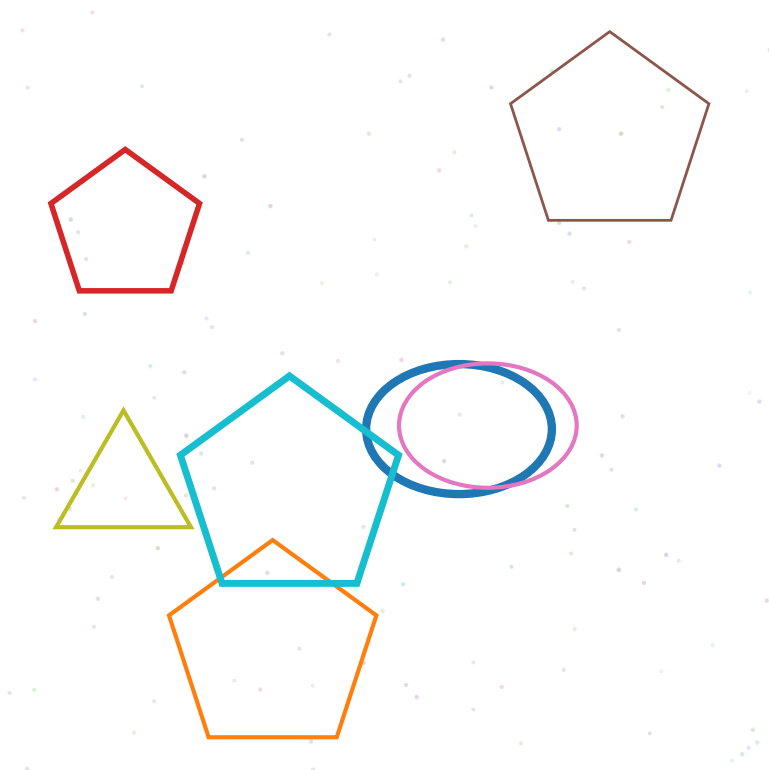[{"shape": "oval", "thickness": 3, "radius": 0.6, "center": [0.596, 0.443]}, {"shape": "pentagon", "thickness": 1.5, "radius": 0.71, "center": [0.354, 0.157]}, {"shape": "pentagon", "thickness": 2, "radius": 0.51, "center": [0.163, 0.704]}, {"shape": "pentagon", "thickness": 1, "radius": 0.68, "center": [0.792, 0.823]}, {"shape": "oval", "thickness": 1.5, "radius": 0.58, "center": [0.634, 0.447]}, {"shape": "triangle", "thickness": 1.5, "radius": 0.51, "center": [0.16, 0.366]}, {"shape": "pentagon", "thickness": 2.5, "radius": 0.74, "center": [0.376, 0.363]}]